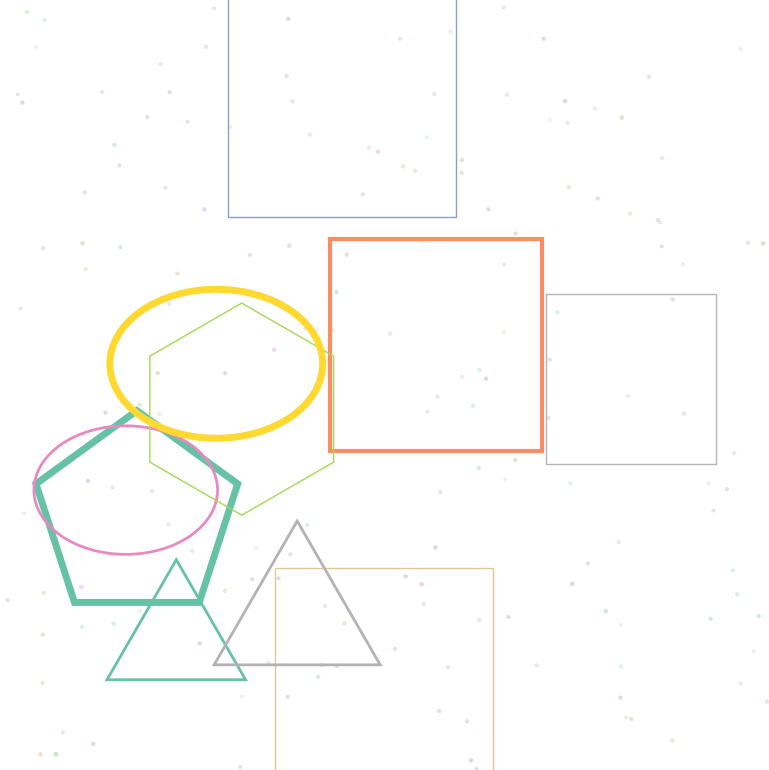[{"shape": "pentagon", "thickness": 2.5, "radius": 0.69, "center": [0.178, 0.329]}, {"shape": "triangle", "thickness": 1, "radius": 0.52, "center": [0.229, 0.169]}, {"shape": "square", "thickness": 1.5, "radius": 0.69, "center": [0.566, 0.552]}, {"shape": "square", "thickness": 0.5, "radius": 0.74, "center": [0.444, 0.866]}, {"shape": "oval", "thickness": 1, "radius": 0.6, "center": [0.163, 0.363]}, {"shape": "hexagon", "thickness": 0.5, "radius": 0.69, "center": [0.314, 0.469]}, {"shape": "oval", "thickness": 2.5, "radius": 0.69, "center": [0.281, 0.528]}, {"shape": "square", "thickness": 0.5, "radius": 0.71, "center": [0.499, 0.122]}, {"shape": "square", "thickness": 0.5, "radius": 0.55, "center": [0.82, 0.508]}, {"shape": "triangle", "thickness": 1, "radius": 0.62, "center": [0.386, 0.199]}]